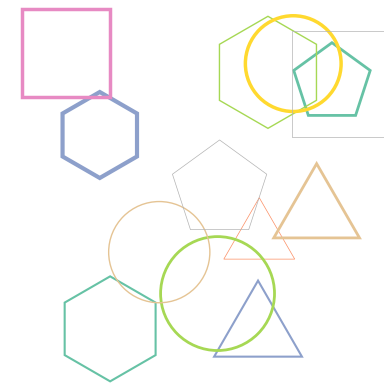[{"shape": "hexagon", "thickness": 1.5, "radius": 0.68, "center": [0.286, 0.146]}, {"shape": "pentagon", "thickness": 2, "radius": 0.52, "center": [0.862, 0.785]}, {"shape": "triangle", "thickness": 0.5, "radius": 0.53, "center": [0.673, 0.38]}, {"shape": "hexagon", "thickness": 3, "radius": 0.56, "center": [0.259, 0.649]}, {"shape": "triangle", "thickness": 1.5, "radius": 0.66, "center": [0.67, 0.139]}, {"shape": "square", "thickness": 2.5, "radius": 0.57, "center": [0.171, 0.862]}, {"shape": "circle", "thickness": 2, "radius": 0.74, "center": [0.565, 0.238]}, {"shape": "hexagon", "thickness": 1, "radius": 0.73, "center": [0.696, 0.812]}, {"shape": "circle", "thickness": 2.5, "radius": 0.62, "center": [0.762, 0.835]}, {"shape": "triangle", "thickness": 2, "radius": 0.64, "center": [0.822, 0.446]}, {"shape": "circle", "thickness": 1, "radius": 0.66, "center": [0.414, 0.345]}, {"shape": "square", "thickness": 0.5, "radius": 0.69, "center": [0.897, 0.782]}, {"shape": "pentagon", "thickness": 0.5, "radius": 0.64, "center": [0.57, 0.508]}]